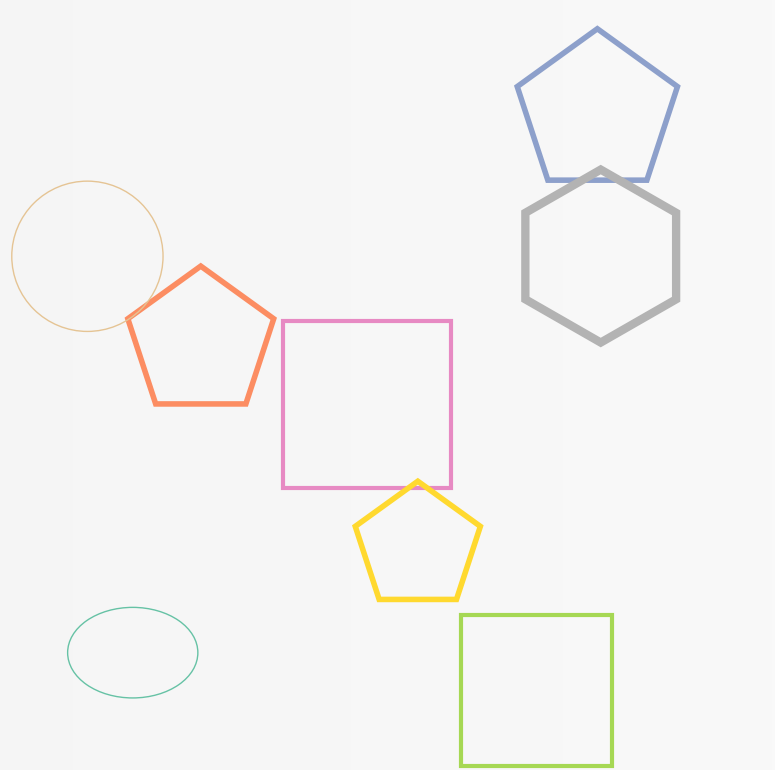[{"shape": "oval", "thickness": 0.5, "radius": 0.42, "center": [0.171, 0.152]}, {"shape": "pentagon", "thickness": 2, "radius": 0.49, "center": [0.259, 0.555]}, {"shape": "pentagon", "thickness": 2, "radius": 0.54, "center": [0.771, 0.854]}, {"shape": "square", "thickness": 1.5, "radius": 0.54, "center": [0.474, 0.474]}, {"shape": "square", "thickness": 1.5, "radius": 0.49, "center": [0.692, 0.104]}, {"shape": "pentagon", "thickness": 2, "radius": 0.42, "center": [0.539, 0.29]}, {"shape": "circle", "thickness": 0.5, "radius": 0.49, "center": [0.113, 0.667]}, {"shape": "hexagon", "thickness": 3, "radius": 0.56, "center": [0.775, 0.667]}]